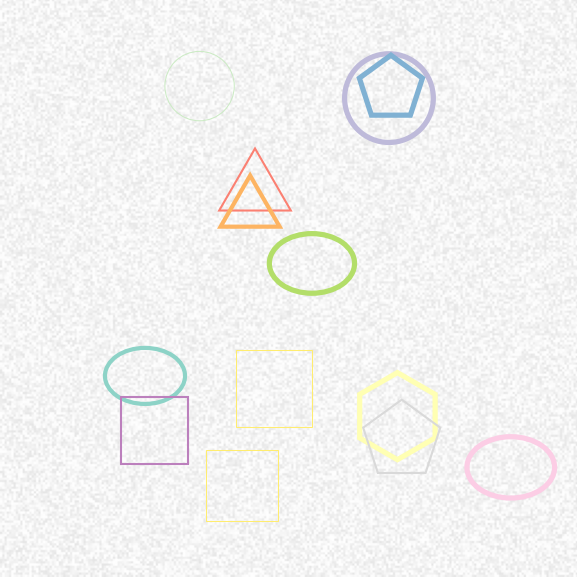[{"shape": "oval", "thickness": 2, "radius": 0.35, "center": [0.251, 0.348]}, {"shape": "hexagon", "thickness": 2.5, "radius": 0.38, "center": [0.688, 0.279]}, {"shape": "circle", "thickness": 2.5, "radius": 0.38, "center": [0.674, 0.829]}, {"shape": "triangle", "thickness": 1, "radius": 0.36, "center": [0.442, 0.67]}, {"shape": "pentagon", "thickness": 2.5, "radius": 0.29, "center": [0.677, 0.846]}, {"shape": "triangle", "thickness": 2, "radius": 0.3, "center": [0.433, 0.636]}, {"shape": "oval", "thickness": 2.5, "radius": 0.37, "center": [0.54, 0.543]}, {"shape": "oval", "thickness": 2.5, "radius": 0.38, "center": [0.884, 0.19]}, {"shape": "pentagon", "thickness": 1, "radius": 0.35, "center": [0.696, 0.237]}, {"shape": "square", "thickness": 1, "radius": 0.29, "center": [0.267, 0.254]}, {"shape": "circle", "thickness": 0.5, "radius": 0.3, "center": [0.346, 0.85]}, {"shape": "square", "thickness": 0.5, "radius": 0.33, "center": [0.474, 0.326]}, {"shape": "square", "thickness": 0.5, "radius": 0.31, "center": [0.419, 0.158]}]